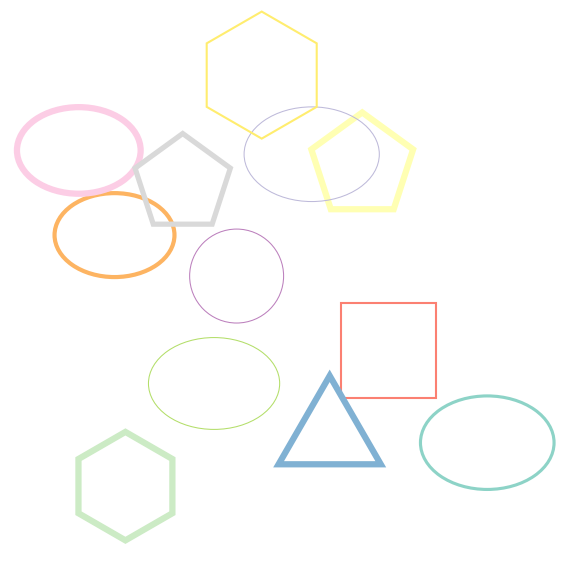[{"shape": "oval", "thickness": 1.5, "radius": 0.58, "center": [0.844, 0.233]}, {"shape": "pentagon", "thickness": 3, "radius": 0.46, "center": [0.627, 0.712]}, {"shape": "oval", "thickness": 0.5, "radius": 0.59, "center": [0.54, 0.732]}, {"shape": "square", "thickness": 1, "radius": 0.41, "center": [0.672, 0.392]}, {"shape": "triangle", "thickness": 3, "radius": 0.51, "center": [0.571, 0.246]}, {"shape": "oval", "thickness": 2, "radius": 0.52, "center": [0.198, 0.592]}, {"shape": "oval", "thickness": 0.5, "radius": 0.57, "center": [0.371, 0.335]}, {"shape": "oval", "thickness": 3, "radius": 0.54, "center": [0.136, 0.739]}, {"shape": "pentagon", "thickness": 2.5, "radius": 0.43, "center": [0.316, 0.681]}, {"shape": "circle", "thickness": 0.5, "radius": 0.41, "center": [0.41, 0.521]}, {"shape": "hexagon", "thickness": 3, "radius": 0.47, "center": [0.217, 0.157]}, {"shape": "hexagon", "thickness": 1, "radius": 0.55, "center": [0.453, 0.869]}]